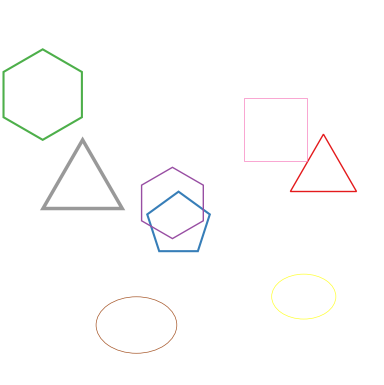[{"shape": "triangle", "thickness": 1, "radius": 0.5, "center": [0.84, 0.552]}, {"shape": "pentagon", "thickness": 1.5, "radius": 0.43, "center": [0.464, 0.417]}, {"shape": "hexagon", "thickness": 1.5, "radius": 0.59, "center": [0.111, 0.754]}, {"shape": "hexagon", "thickness": 1, "radius": 0.46, "center": [0.448, 0.473]}, {"shape": "oval", "thickness": 0.5, "radius": 0.42, "center": [0.789, 0.23]}, {"shape": "oval", "thickness": 0.5, "radius": 0.52, "center": [0.354, 0.156]}, {"shape": "square", "thickness": 0.5, "radius": 0.41, "center": [0.716, 0.663]}, {"shape": "triangle", "thickness": 2.5, "radius": 0.59, "center": [0.215, 0.518]}]